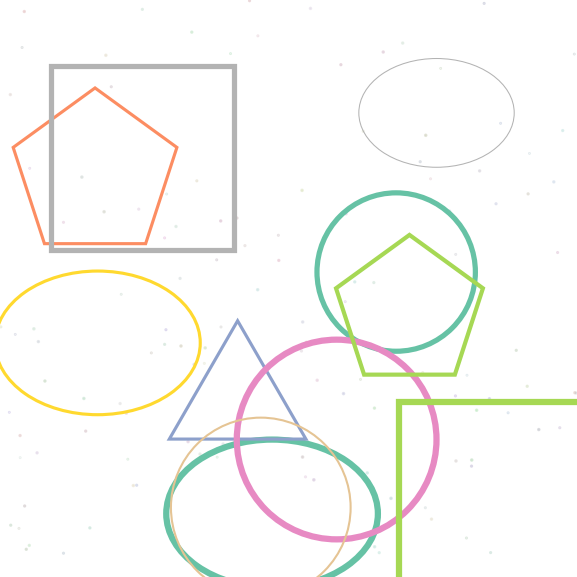[{"shape": "circle", "thickness": 2.5, "radius": 0.69, "center": [0.686, 0.528]}, {"shape": "oval", "thickness": 3, "radius": 0.92, "center": [0.471, 0.11]}, {"shape": "pentagon", "thickness": 1.5, "radius": 0.75, "center": [0.165, 0.698]}, {"shape": "triangle", "thickness": 1.5, "radius": 0.68, "center": [0.411, 0.307]}, {"shape": "circle", "thickness": 3, "radius": 0.86, "center": [0.583, 0.238]}, {"shape": "square", "thickness": 3, "radius": 0.91, "center": [0.873, 0.122]}, {"shape": "pentagon", "thickness": 2, "radius": 0.67, "center": [0.709, 0.459]}, {"shape": "oval", "thickness": 1.5, "radius": 0.89, "center": [0.169, 0.405]}, {"shape": "circle", "thickness": 1, "radius": 0.78, "center": [0.452, 0.12]}, {"shape": "oval", "thickness": 0.5, "radius": 0.67, "center": [0.756, 0.804]}, {"shape": "square", "thickness": 2.5, "radius": 0.79, "center": [0.247, 0.725]}]